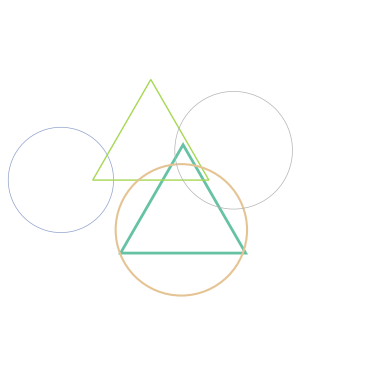[{"shape": "triangle", "thickness": 2, "radius": 0.94, "center": [0.476, 0.436]}, {"shape": "circle", "thickness": 0.5, "radius": 0.68, "center": [0.158, 0.533]}, {"shape": "triangle", "thickness": 1, "radius": 0.87, "center": [0.392, 0.619]}, {"shape": "circle", "thickness": 1.5, "radius": 0.85, "center": [0.471, 0.403]}, {"shape": "circle", "thickness": 0.5, "radius": 0.76, "center": [0.607, 0.61]}]